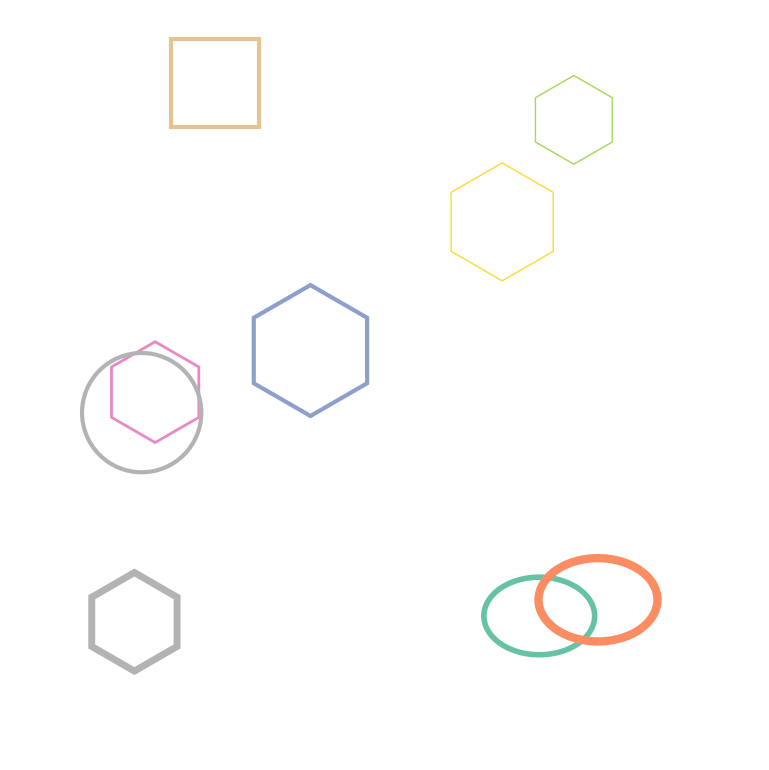[{"shape": "oval", "thickness": 2, "radius": 0.36, "center": [0.7, 0.2]}, {"shape": "oval", "thickness": 3, "radius": 0.39, "center": [0.777, 0.221]}, {"shape": "hexagon", "thickness": 1.5, "radius": 0.43, "center": [0.403, 0.545]}, {"shape": "hexagon", "thickness": 1, "radius": 0.33, "center": [0.202, 0.491]}, {"shape": "hexagon", "thickness": 0.5, "radius": 0.29, "center": [0.745, 0.844]}, {"shape": "hexagon", "thickness": 0.5, "radius": 0.38, "center": [0.652, 0.712]}, {"shape": "square", "thickness": 1.5, "radius": 0.29, "center": [0.279, 0.892]}, {"shape": "circle", "thickness": 1.5, "radius": 0.39, "center": [0.184, 0.464]}, {"shape": "hexagon", "thickness": 2.5, "radius": 0.32, "center": [0.175, 0.192]}]